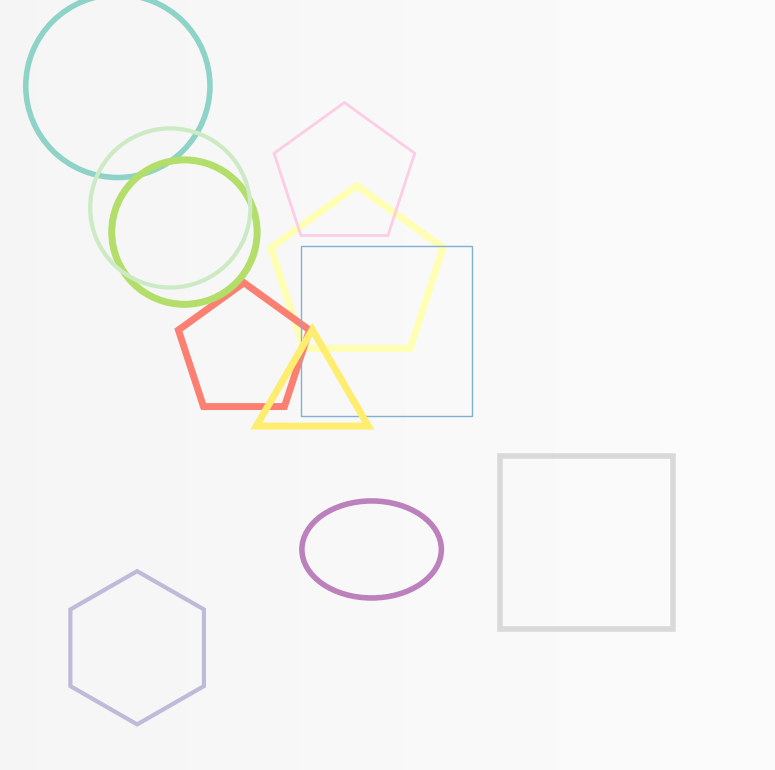[{"shape": "circle", "thickness": 2, "radius": 0.59, "center": [0.152, 0.888]}, {"shape": "pentagon", "thickness": 2.5, "radius": 0.58, "center": [0.46, 0.642]}, {"shape": "hexagon", "thickness": 1.5, "radius": 0.5, "center": [0.177, 0.159]}, {"shape": "pentagon", "thickness": 2.5, "radius": 0.44, "center": [0.315, 0.544]}, {"shape": "square", "thickness": 0.5, "radius": 0.55, "center": [0.498, 0.57]}, {"shape": "circle", "thickness": 2.5, "radius": 0.47, "center": [0.238, 0.699]}, {"shape": "pentagon", "thickness": 1, "radius": 0.48, "center": [0.444, 0.771]}, {"shape": "square", "thickness": 2, "radius": 0.56, "center": [0.757, 0.295]}, {"shape": "oval", "thickness": 2, "radius": 0.45, "center": [0.48, 0.286]}, {"shape": "circle", "thickness": 1.5, "radius": 0.52, "center": [0.22, 0.73]}, {"shape": "triangle", "thickness": 2.5, "radius": 0.42, "center": [0.403, 0.488]}]